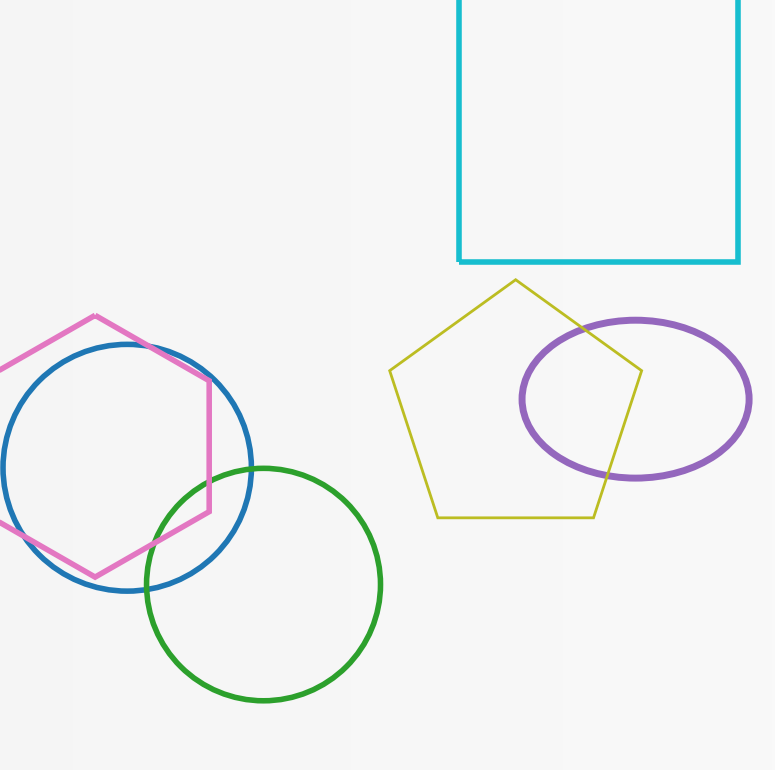[{"shape": "circle", "thickness": 2, "radius": 0.8, "center": [0.164, 0.393]}, {"shape": "circle", "thickness": 2, "radius": 0.75, "center": [0.34, 0.241]}, {"shape": "oval", "thickness": 2.5, "radius": 0.73, "center": [0.82, 0.482]}, {"shape": "hexagon", "thickness": 2, "radius": 0.85, "center": [0.123, 0.421]}, {"shape": "pentagon", "thickness": 1, "radius": 0.85, "center": [0.665, 0.466]}, {"shape": "square", "thickness": 2, "radius": 0.9, "center": [0.772, 0.841]}]